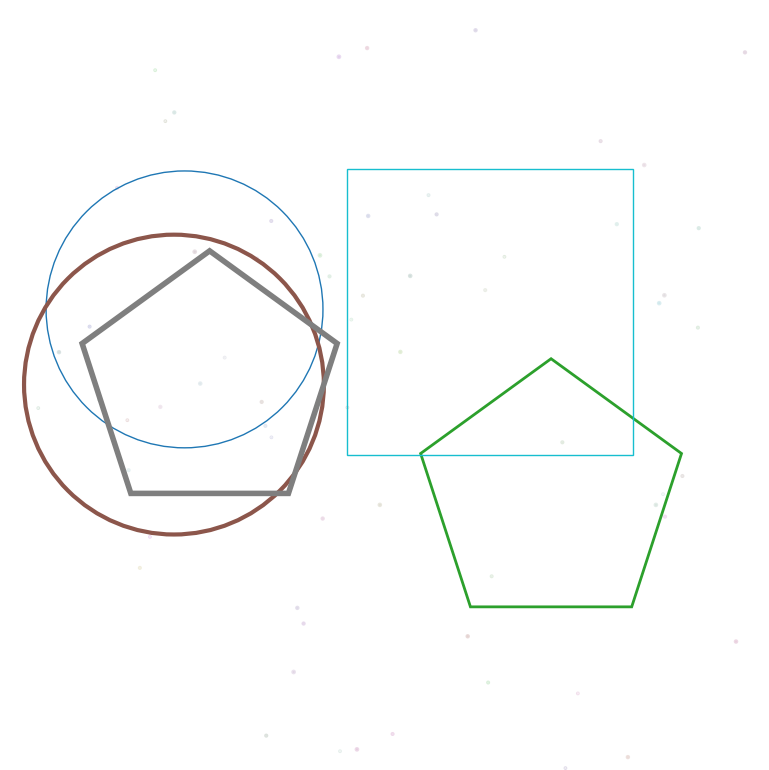[{"shape": "circle", "thickness": 0.5, "radius": 0.9, "center": [0.24, 0.598]}, {"shape": "pentagon", "thickness": 1, "radius": 0.89, "center": [0.716, 0.356]}, {"shape": "circle", "thickness": 1.5, "radius": 0.97, "center": [0.226, 0.501]}, {"shape": "pentagon", "thickness": 2, "radius": 0.87, "center": [0.272, 0.5]}, {"shape": "square", "thickness": 0.5, "radius": 0.93, "center": [0.636, 0.595]}]